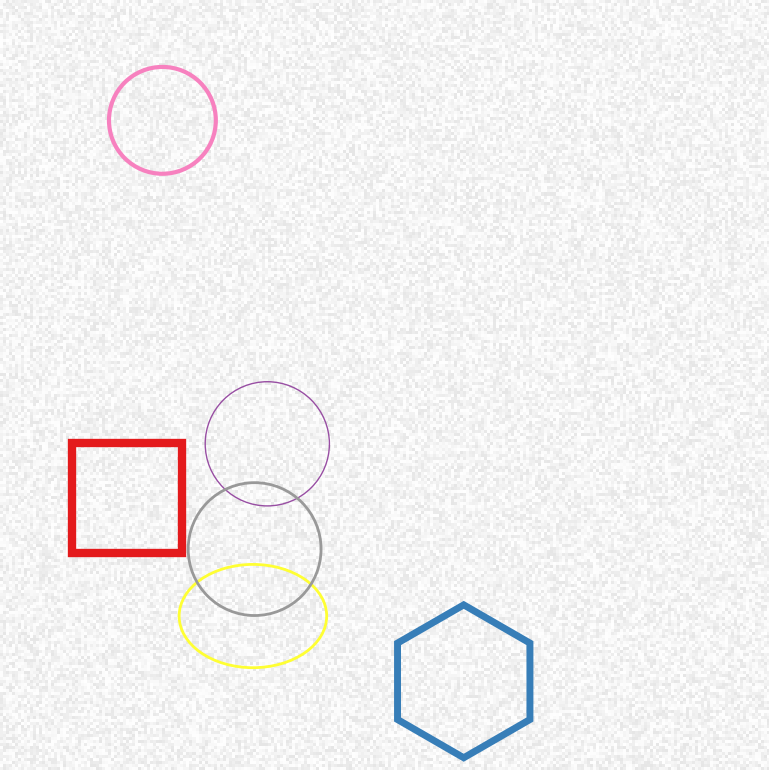[{"shape": "square", "thickness": 3, "radius": 0.36, "center": [0.165, 0.353]}, {"shape": "hexagon", "thickness": 2.5, "radius": 0.5, "center": [0.602, 0.115]}, {"shape": "circle", "thickness": 0.5, "radius": 0.4, "center": [0.347, 0.424]}, {"shape": "oval", "thickness": 1, "radius": 0.48, "center": [0.328, 0.2]}, {"shape": "circle", "thickness": 1.5, "radius": 0.35, "center": [0.211, 0.844]}, {"shape": "circle", "thickness": 1, "radius": 0.43, "center": [0.331, 0.287]}]